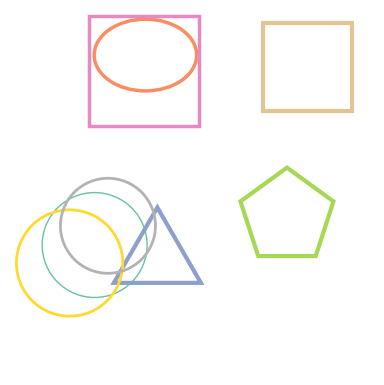[{"shape": "circle", "thickness": 1, "radius": 0.68, "center": [0.246, 0.364]}, {"shape": "oval", "thickness": 2.5, "radius": 0.67, "center": [0.378, 0.857]}, {"shape": "triangle", "thickness": 3, "radius": 0.65, "center": [0.409, 0.331]}, {"shape": "square", "thickness": 2.5, "radius": 0.71, "center": [0.374, 0.816]}, {"shape": "pentagon", "thickness": 3, "radius": 0.63, "center": [0.745, 0.438]}, {"shape": "circle", "thickness": 2, "radius": 0.69, "center": [0.181, 0.317]}, {"shape": "square", "thickness": 3, "radius": 0.57, "center": [0.799, 0.826]}, {"shape": "circle", "thickness": 2, "radius": 0.62, "center": [0.28, 0.414]}]